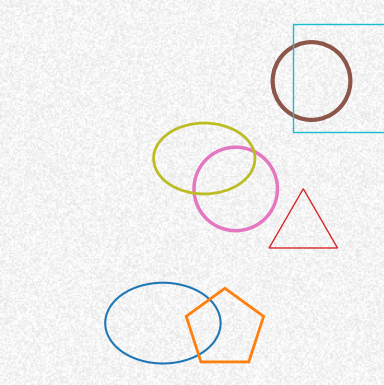[{"shape": "oval", "thickness": 1.5, "radius": 0.75, "center": [0.423, 0.161]}, {"shape": "pentagon", "thickness": 2, "radius": 0.53, "center": [0.584, 0.146]}, {"shape": "triangle", "thickness": 1, "radius": 0.51, "center": [0.788, 0.407]}, {"shape": "circle", "thickness": 3, "radius": 0.5, "center": [0.809, 0.79]}, {"shape": "circle", "thickness": 2.5, "radius": 0.54, "center": [0.612, 0.509]}, {"shape": "oval", "thickness": 2, "radius": 0.66, "center": [0.531, 0.588]}, {"shape": "square", "thickness": 1, "radius": 0.7, "center": [0.9, 0.797]}]